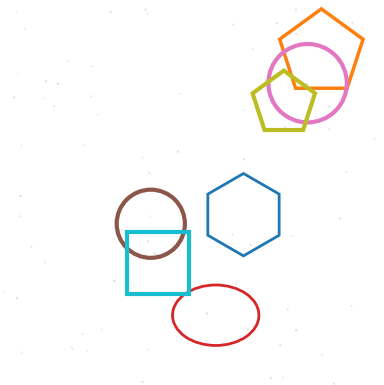[{"shape": "hexagon", "thickness": 2, "radius": 0.53, "center": [0.632, 0.442]}, {"shape": "pentagon", "thickness": 2.5, "radius": 0.57, "center": [0.835, 0.863]}, {"shape": "oval", "thickness": 2, "radius": 0.56, "center": [0.56, 0.181]}, {"shape": "circle", "thickness": 3, "radius": 0.44, "center": [0.392, 0.419]}, {"shape": "circle", "thickness": 3, "radius": 0.51, "center": [0.799, 0.784]}, {"shape": "pentagon", "thickness": 3, "radius": 0.43, "center": [0.737, 0.731]}, {"shape": "square", "thickness": 3, "radius": 0.4, "center": [0.41, 0.317]}]